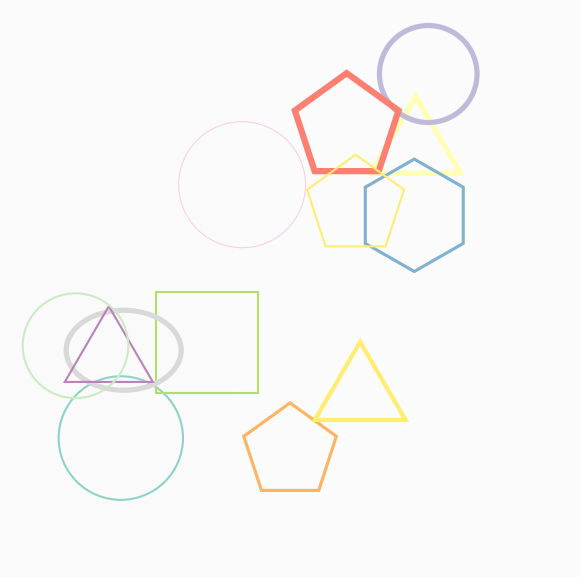[{"shape": "circle", "thickness": 1, "radius": 0.53, "center": [0.208, 0.241]}, {"shape": "triangle", "thickness": 2.5, "radius": 0.44, "center": [0.715, 0.743]}, {"shape": "circle", "thickness": 2.5, "radius": 0.42, "center": [0.737, 0.871]}, {"shape": "pentagon", "thickness": 3, "radius": 0.47, "center": [0.596, 0.779]}, {"shape": "hexagon", "thickness": 1.5, "radius": 0.49, "center": [0.713, 0.626]}, {"shape": "pentagon", "thickness": 1.5, "radius": 0.42, "center": [0.499, 0.218]}, {"shape": "square", "thickness": 1, "radius": 0.44, "center": [0.357, 0.406]}, {"shape": "circle", "thickness": 0.5, "radius": 0.55, "center": [0.417, 0.679]}, {"shape": "oval", "thickness": 2.5, "radius": 0.49, "center": [0.213, 0.393]}, {"shape": "triangle", "thickness": 1, "radius": 0.44, "center": [0.187, 0.381]}, {"shape": "circle", "thickness": 1, "radius": 0.45, "center": [0.13, 0.4]}, {"shape": "pentagon", "thickness": 1, "radius": 0.44, "center": [0.612, 0.644]}, {"shape": "triangle", "thickness": 2, "radius": 0.45, "center": [0.62, 0.317]}]